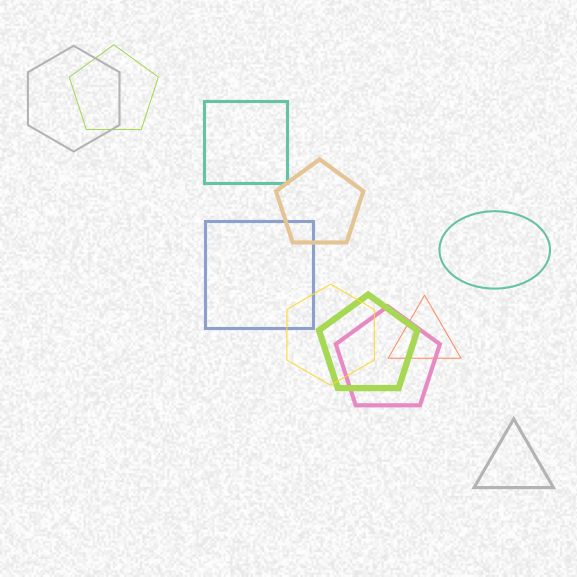[{"shape": "square", "thickness": 1.5, "radius": 0.36, "center": [0.425, 0.753]}, {"shape": "oval", "thickness": 1, "radius": 0.48, "center": [0.857, 0.566]}, {"shape": "triangle", "thickness": 0.5, "radius": 0.36, "center": [0.735, 0.415]}, {"shape": "square", "thickness": 1.5, "radius": 0.47, "center": [0.449, 0.524]}, {"shape": "pentagon", "thickness": 2, "radius": 0.47, "center": [0.672, 0.374]}, {"shape": "pentagon", "thickness": 3, "radius": 0.45, "center": [0.638, 0.4]}, {"shape": "pentagon", "thickness": 0.5, "radius": 0.41, "center": [0.197, 0.84]}, {"shape": "hexagon", "thickness": 0.5, "radius": 0.44, "center": [0.572, 0.42]}, {"shape": "pentagon", "thickness": 2, "radius": 0.4, "center": [0.554, 0.644]}, {"shape": "triangle", "thickness": 1.5, "radius": 0.4, "center": [0.89, 0.195]}, {"shape": "hexagon", "thickness": 1, "radius": 0.46, "center": [0.128, 0.828]}]